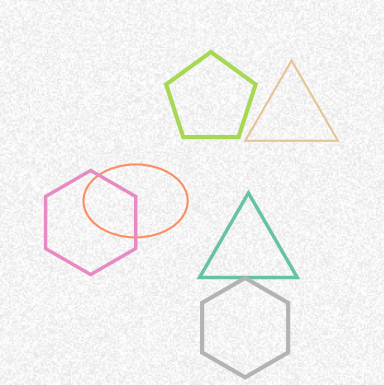[{"shape": "triangle", "thickness": 2.5, "radius": 0.73, "center": [0.645, 0.352]}, {"shape": "oval", "thickness": 1.5, "radius": 0.68, "center": [0.352, 0.478]}, {"shape": "hexagon", "thickness": 2.5, "radius": 0.68, "center": [0.235, 0.422]}, {"shape": "pentagon", "thickness": 3, "radius": 0.61, "center": [0.548, 0.743]}, {"shape": "triangle", "thickness": 1.5, "radius": 0.7, "center": [0.757, 0.704]}, {"shape": "hexagon", "thickness": 3, "radius": 0.64, "center": [0.637, 0.149]}]